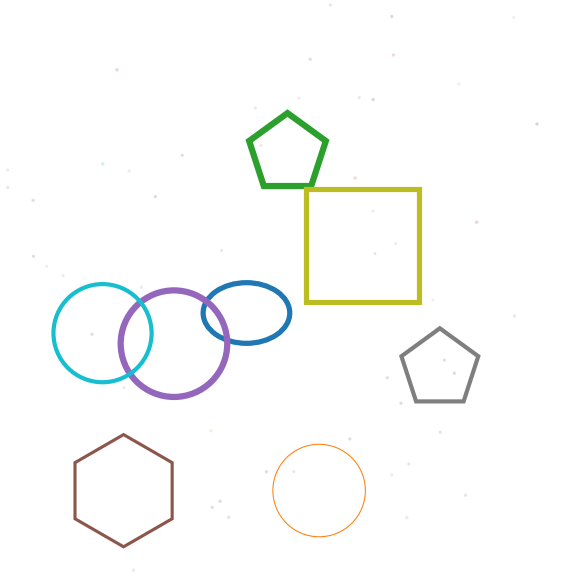[{"shape": "oval", "thickness": 2.5, "radius": 0.38, "center": [0.427, 0.457]}, {"shape": "circle", "thickness": 0.5, "radius": 0.4, "center": [0.553, 0.15]}, {"shape": "pentagon", "thickness": 3, "radius": 0.35, "center": [0.498, 0.733]}, {"shape": "circle", "thickness": 3, "radius": 0.46, "center": [0.301, 0.404]}, {"shape": "hexagon", "thickness": 1.5, "radius": 0.49, "center": [0.214, 0.149]}, {"shape": "pentagon", "thickness": 2, "radius": 0.35, "center": [0.762, 0.361]}, {"shape": "square", "thickness": 2.5, "radius": 0.49, "center": [0.627, 0.575]}, {"shape": "circle", "thickness": 2, "radius": 0.42, "center": [0.178, 0.422]}]